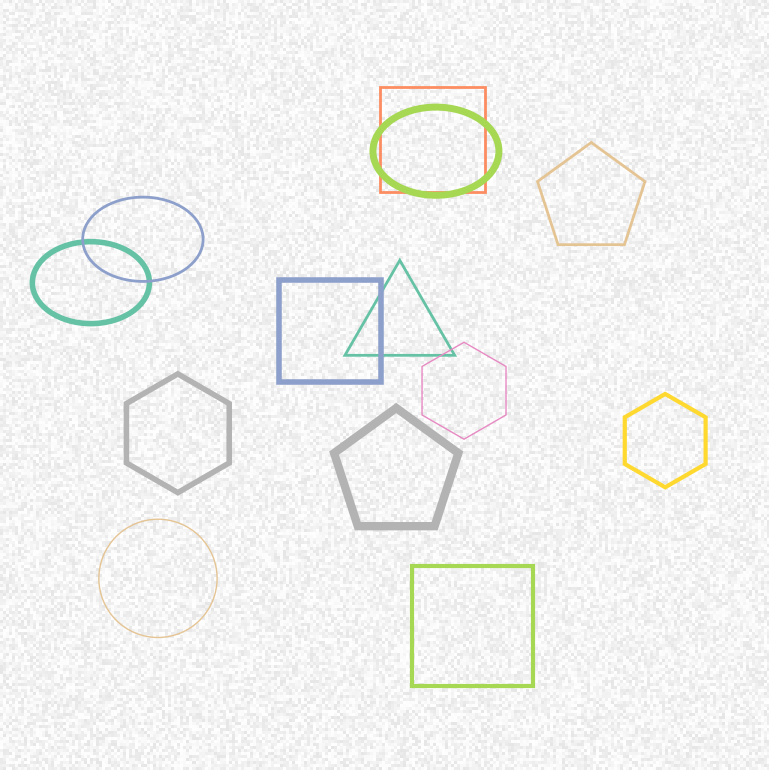[{"shape": "triangle", "thickness": 1, "radius": 0.41, "center": [0.519, 0.58]}, {"shape": "oval", "thickness": 2, "radius": 0.38, "center": [0.118, 0.633]}, {"shape": "square", "thickness": 1, "radius": 0.34, "center": [0.562, 0.819]}, {"shape": "square", "thickness": 2, "radius": 0.33, "center": [0.428, 0.57]}, {"shape": "oval", "thickness": 1, "radius": 0.39, "center": [0.186, 0.689]}, {"shape": "hexagon", "thickness": 0.5, "radius": 0.31, "center": [0.603, 0.493]}, {"shape": "oval", "thickness": 2.5, "radius": 0.41, "center": [0.566, 0.804]}, {"shape": "square", "thickness": 1.5, "radius": 0.39, "center": [0.614, 0.187]}, {"shape": "hexagon", "thickness": 1.5, "radius": 0.3, "center": [0.864, 0.428]}, {"shape": "pentagon", "thickness": 1, "radius": 0.37, "center": [0.768, 0.742]}, {"shape": "circle", "thickness": 0.5, "radius": 0.38, "center": [0.205, 0.249]}, {"shape": "hexagon", "thickness": 2, "radius": 0.39, "center": [0.231, 0.437]}, {"shape": "pentagon", "thickness": 3, "radius": 0.42, "center": [0.515, 0.385]}]